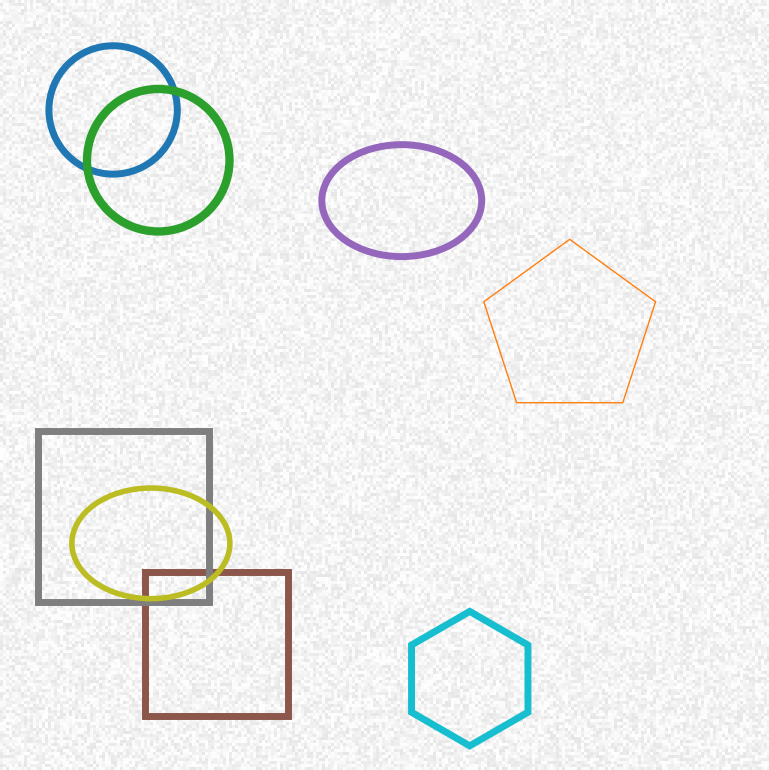[{"shape": "circle", "thickness": 2.5, "radius": 0.42, "center": [0.147, 0.857]}, {"shape": "pentagon", "thickness": 0.5, "radius": 0.59, "center": [0.74, 0.572]}, {"shape": "circle", "thickness": 3, "radius": 0.46, "center": [0.206, 0.792]}, {"shape": "oval", "thickness": 2.5, "radius": 0.52, "center": [0.522, 0.739]}, {"shape": "square", "thickness": 2.5, "radius": 0.46, "center": [0.281, 0.164]}, {"shape": "square", "thickness": 2.5, "radius": 0.56, "center": [0.161, 0.329]}, {"shape": "oval", "thickness": 2, "radius": 0.51, "center": [0.196, 0.294]}, {"shape": "hexagon", "thickness": 2.5, "radius": 0.44, "center": [0.61, 0.119]}]